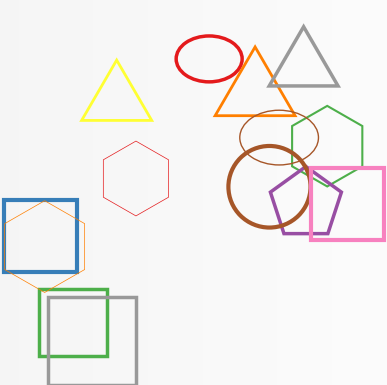[{"shape": "oval", "thickness": 2.5, "radius": 0.43, "center": [0.54, 0.847]}, {"shape": "hexagon", "thickness": 0.5, "radius": 0.49, "center": [0.351, 0.536]}, {"shape": "square", "thickness": 3, "radius": 0.47, "center": [0.105, 0.387]}, {"shape": "hexagon", "thickness": 1.5, "radius": 0.52, "center": [0.844, 0.62]}, {"shape": "square", "thickness": 2.5, "radius": 0.44, "center": [0.189, 0.161]}, {"shape": "pentagon", "thickness": 2.5, "radius": 0.48, "center": [0.789, 0.471]}, {"shape": "hexagon", "thickness": 0.5, "radius": 0.6, "center": [0.115, 0.36]}, {"shape": "triangle", "thickness": 2, "radius": 0.6, "center": [0.658, 0.759]}, {"shape": "triangle", "thickness": 2, "radius": 0.52, "center": [0.301, 0.739]}, {"shape": "oval", "thickness": 1, "radius": 0.51, "center": [0.72, 0.643]}, {"shape": "circle", "thickness": 3, "radius": 0.53, "center": [0.695, 0.515]}, {"shape": "square", "thickness": 3, "radius": 0.47, "center": [0.896, 0.47]}, {"shape": "triangle", "thickness": 2.5, "radius": 0.51, "center": [0.784, 0.828]}, {"shape": "square", "thickness": 2.5, "radius": 0.57, "center": [0.237, 0.114]}]